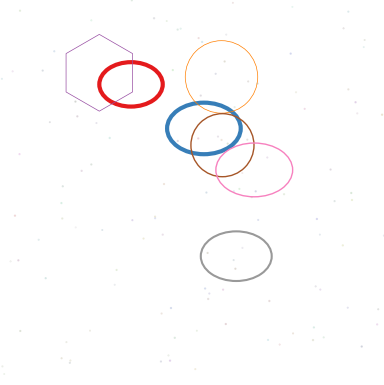[{"shape": "oval", "thickness": 3, "radius": 0.41, "center": [0.34, 0.781]}, {"shape": "oval", "thickness": 3, "radius": 0.48, "center": [0.53, 0.666]}, {"shape": "hexagon", "thickness": 0.5, "radius": 0.5, "center": [0.258, 0.811]}, {"shape": "circle", "thickness": 0.5, "radius": 0.47, "center": [0.575, 0.8]}, {"shape": "circle", "thickness": 1, "radius": 0.41, "center": [0.578, 0.623]}, {"shape": "oval", "thickness": 1, "radius": 0.5, "center": [0.66, 0.559]}, {"shape": "oval", "thickness": 1.5, "radius": 0.46, "center": [0.614, 0.335]}]